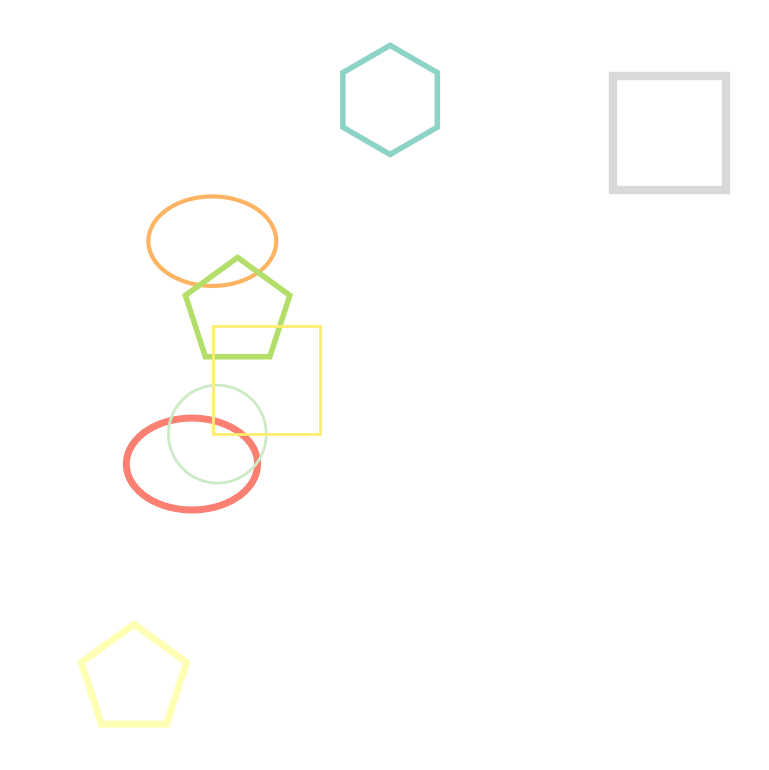[{"shape": "hexagon", "thickness": 2, "radius": 0.35, "center": [0.507, 0.87]}, {"shape": "pentagon", "thickness": 2.5, "radius": 0.36, "center": [0.174, 0.118]}, {"shape": "oval", "thickness": 2.5, "radius": 0.43, "center": [0.249, 0.397]}, {"shape": "oval", "thickness": 1.5, "radius": 0.42, "center": [0.276, 0.687]}, {"shape": "pentagon", "thickness": 2, "radius": 0.36, "center": [0.309, 0.594]}, {"shape": "square", "thickness": 3, "radius": 0.37, "center": [0.869, 0.827]}, {"shape": "circle", "thickness": 1, "radius": 0.32, "center": [0.282, 0.436]}, {"shape": "square", "thickness": 1, "radius": 0.35, "center": [0.346, 0.507]}]